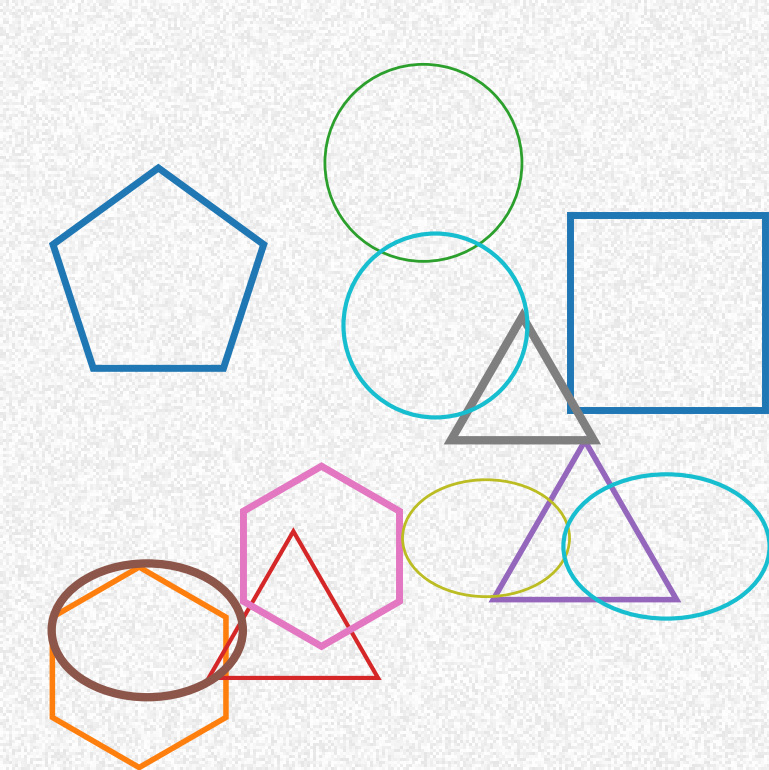[{"shape": "pentagon", "thickness": 2.5, "radius": 0.72, "center": [0.206, 0.638]}, {"shape": "square", "thickness": 2.5, "radius": 0.63, "center": [0.866, 0.594]}, {"shape": "hexagon", "thickness": 2, "radius": 0.65, "center": [0.181, 0.133]}, {"shape": "circle", "thickness": 1, "radius": 0.64, "center": [0.55, 0.789]}, {"shape": "triangle", "thickness": 1.5, "radius": 0.63, "center": [0.381, 0.183]}, {"shape": "triangle", "thickness": 2, "radius": 0.69, "center": [0.76, 0.29]}, {"shape": "oval", "thickness": 3, "radius": 0.62, "center": [0.191, 0.181]}, {"shape": "hexagon", "thickness": 2.5, "radius": 0.58, "center": [0.418, 0.278]}, {"shape": "triangle", "thickness": 3, "radius": 0.54, "center": [0.678, 0.482]}, {"shape": "oval", "thickness": 1, "radius": 0.54, "center": [0.631, 0.301]}, {"shape": "oval", "thickness": 1.5, "radius": 0.67, "center": [0.866, 0.29]}, {"shape": "circle", "thickness": 1.5, "radius": 0.6, "center": [0.566, 0.577]}]